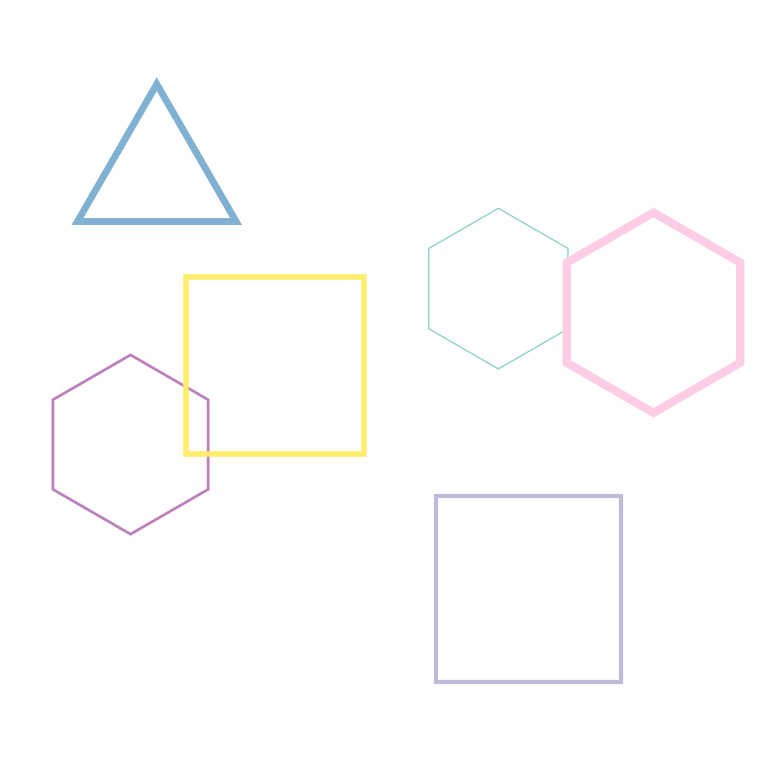[{"shape": "hexagon", "thickness": 0.5, "radius": 0.52, "center": [0.647, 0.625]}, {"shape": "square", "thickness": 1.5, "radius": 0.6, "center": [0.686, 0.235]}, {"shape": "triangle", "thickness": 2.5, "radius": 0.59, "center": [0.204, 0.772]}, {"shape": "hexagon", "thickness": 3, "radius": 0.65, "center": [0.849, 0.594]}, {"shape": "hexagon", "thickness": 1, "radius": 0.58, "center": [0.17, 0.423]}, {"shape": "square", "thickness": 2, "radius": 0.58, "center": [0.357, 0.526]}]